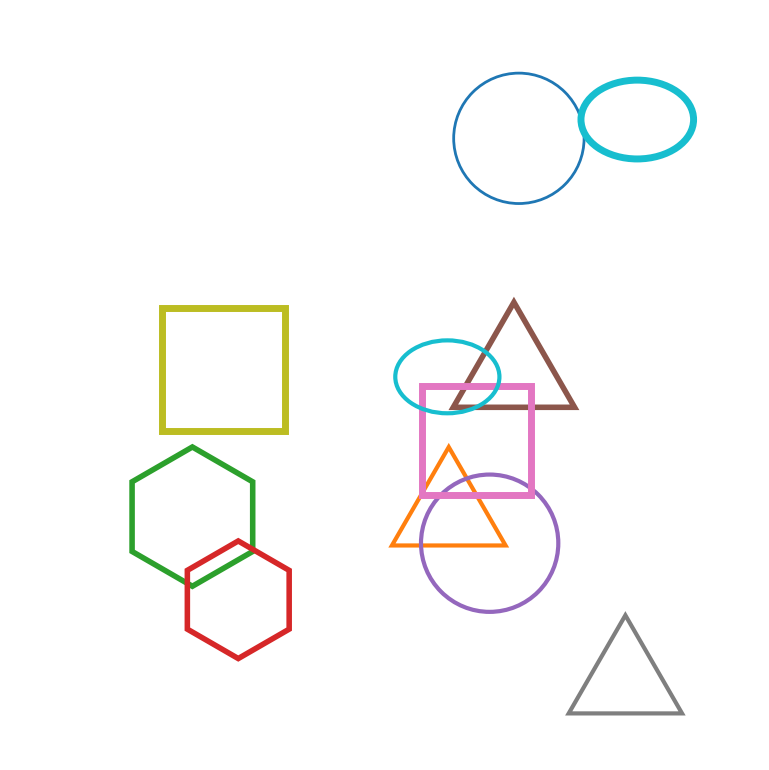[{"shape": "circle", "thickness": 1, "radius": 0.42, "center": [0.674, 0.82]}, {"shape": "triangle", "thickness": 1.5, "radius": 0.43, "center": [0.583, 0.334]}, {"shape": "hexagon", "thickness": 2, "radius": 0.45, "center": [0.25, 0.329]}, {"shape": "hexagon", "thickness": 2, "radius": 0.38, "center": [0.309, 0.221]}, {"shape": "circle", "thickness": 1.5, "radius": 0.45, "center": [0.636, 0.295]}, {"shape": "triangle", "thickness": 2, "radius": 0.45, "center": [0.667, 0.517]}, {"shape": "square", "thickness": 2.5, "radius": 0.36, "center": [0.619, 0.428]}, {"shape": "triangle", "thickness": 1.5, "radius": 0.42, "center": [0.812, 0.116]}, {"shape": "square", "thickness": 2.5, "radius": 0.4, "center": [0.29, 0.52]}, {"shape": "oval", "thickness": 1.5, "radius": 0.34, "center": [0.581, 0.511]}, {"shape": "oval", "thickness": 2.5, "radius": 0.37, "center": [0.828, 0.845]}]